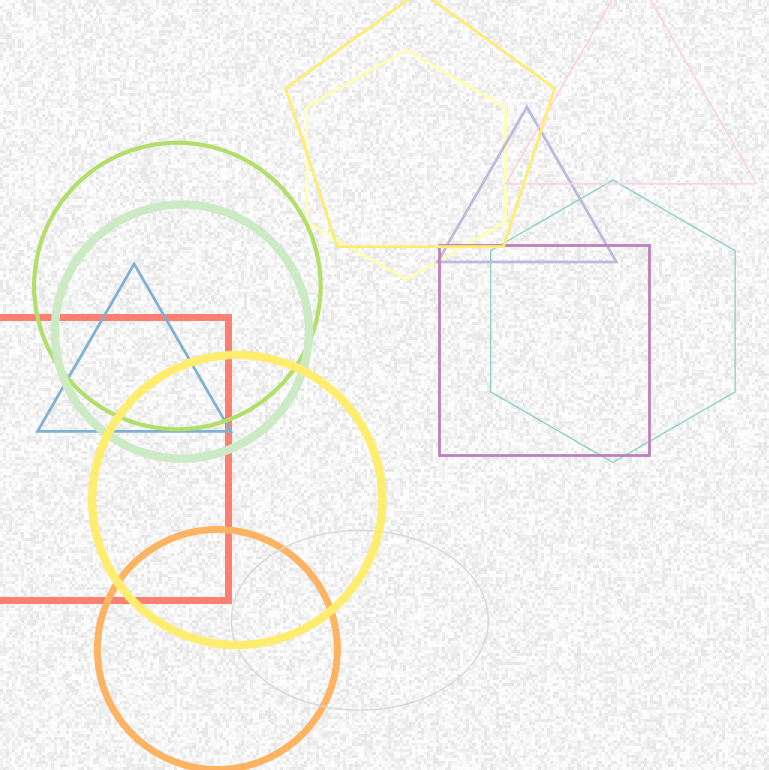[{"shape": "hexagon", "thickness": 0.5, "radius": 0.92, "center": [0.796, 0.583]}, {"shape": "hexagon", "thickness": 1, "radius": 0.75, "center": [0.528, 0.786]}, {"shape": "triangle", "thickness": 1, "radius": 0.67, "center": [0.684, 0.727]}, {"shape": "square", "thickness": 2.5, "radius": 0.92, "center": [0.113, 0.404]}, {"shape": "triangle", "thickness": 1, "radius": 0.72, "center": [0.174, 0.512]}, {"shape": "circle", "thickness": 2.5, "radius": 0.78, "center": [0.282, 0.156]}, {"shape": "circle", "thickness": 1.5, "radius": 0.93, "center": [0.23, 0.629]}, {"shape": "triangle", "thickness": 0.5, "radius": 0.94, "center": [0.82, 0.855]}, {"shape": "oval", "thickness": 0.5, "radius": 0.83, "center": [0.467, 0.194]}, {"shape": "square", "thickness": 1, "radius": 0.68, "center": [0.707, 0.545]}, {"shape": "circle", "thickness": 3, "radius": 0.83, "center": [0.236, 0.569]}, {"shape": "circle", "thickness": 3, "radius": 0.94, "center": [0.308, 0.351]}, {"shape": "pentagon", "thickness": 1, "radius": 0.92, "center": [0.546, 0.828]}]